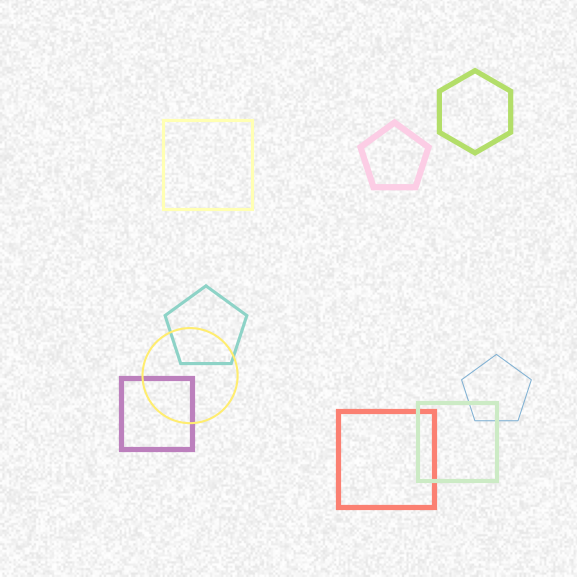[{"shape": "pentagon", "thickness": 1.5, "radius": 0.37, "center": [0.357, 0.43]}, {"shape": "square", "thickness": 1.5, "radius": 0.39, "center": [0.359, 0.714]}, {"shape": "square", "thickness": 2.5, "radius": 0.42, "center": [0.669, 0.205]}, {"shape": "pentagon", "thickness": 0.5, "radius": 0.32, "center": [0.86, 0.322]}, {"shape": "hexagon", "thickness": 2.5, "radius": 0.36, "center": [0.823, 0.806]}, {"shape": "pentagon", "thickness": 3, "radius": 0.31, "center": [0.683, 0.725]}, {"shape": "square", "thickness": 2.5, "radius": 0.31, "center": [0.271, 0.282]}, {"shape": "square", "thickness": 2, "radius": 0.34, "center": [0.792, 0.234]}, {"shape": "circle", "thickness": 1, "radius": 0.41, "center": [0.329, 0.349]}]